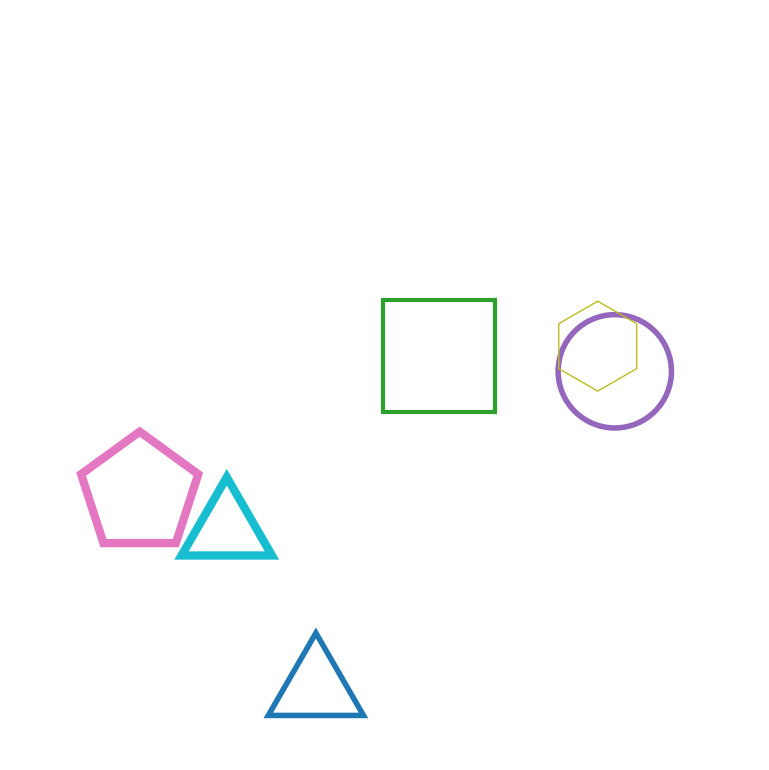[{"shape": "triangle", "thickness": 2, "radius": 0.36, "center": [0.41, 0.107]}, {"shape": "square", "thickness": 1.5, "radius": 0.36, "center": [0.57, 0.538]}, {"shape": "circle", "thickness": 2, "radius": 0.37, "center": [0.798, 0.518]}, {"shape": "pentagon", "thickness": 3, "radius": 0.4, "center": [0.181, 0.359]}, {"shape": "hexagon", "thickness": 0.5, "radius": 0.29, "center": [0.776, 0.55]}, {"shape": "triangle", "thickness": 3, "radius": 0.34, "center": [0.294, 0.312]}]